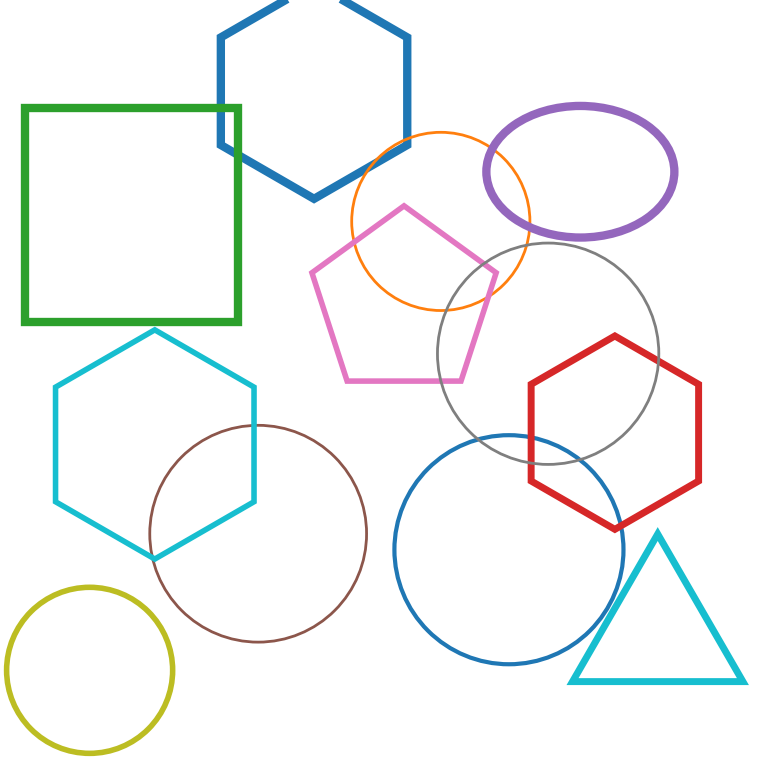[{"shape": "hexagon", "thickness": 3, "radius": 0.7, "center": [0.408, 0.882]}, {"shape": "circle", "thickness": 1.5, "radius": 0.74, "center": [0.661, 0.286]}, {"shape": "circle", "thickness": 1, "radius": 0.58, "center": [0.572, 0.712]}, {"shape": "square", "thickness": 3, "radius": 0.69, "center": [0.171, 0.721]}, {"shape": "hexagon", "thickness": 2.5, "radius": 0.63, "center": [0.799, 0.438]}, {"shape": "oval", "thickness": 3, "radius": 0.61, "center": [0.754, 0.777]}, {"shape": "circle", "thickness": 1, "radius": 0.7, "center": [0.335, 0.307]}, {"shape": "pentagon", "thickness": 2, "radius": 0.63, "center": [0.525, 0.607]}, {"shape": "circle", "thickness": 1, "radius": 0.72, "center": [0.712, 0.541]}, {"shape": "circle", "thickness": 2, "radius": 0.54, "center": [0.116, 0.129]}, {"shape": "hexagon", "thickness": 2, "radius": 0.74, "center": [0.201, 0.423]}, {"shape": "triangle", "thickness": 2.5, "radius": 0.64, "center": [0.854, 0.179]}]